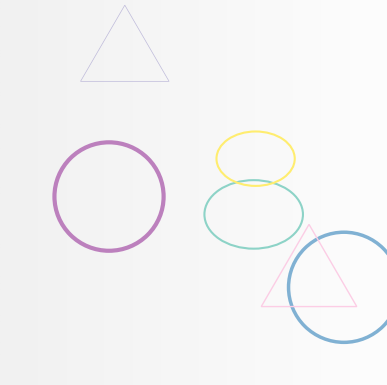[{"shape": "oval", "thickness": 1.5, "radius": 0.64, "center": [0.655, 0.443]}, {"shape": "triangle", "thickness": 0.5, "radius": 0.66, "center": [0.322, 0.855]}, {"shape": "circle", "thickness": 2.5, "radius": 0.72, "center": [0.888, 0.254]}, {"shape": "triangle", "thickness": 1, "radius": 0.71, "center": [0.797, 0.275]}, {"shape": "circle", "thickness": 3, "radius": 0.7, "center": [0.281, 0.489]}, {"shape": "oval", "thickness": 1.5, "radius": 0.5, "center": [0.66, 0.588]}]